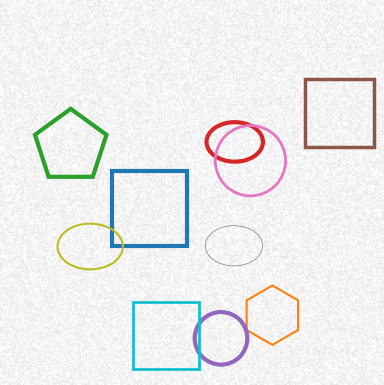[{"shape": "square", "thickness": 3, "radius": 0.49, "center": [0.388, 0.459]}, {"shape": "hexagon", "thickness": 1.5, "radius": 0.39, "center": [0.707, 0.181]}, {"shape": "pentagon", "thickness": 3, "radius": 0.49, "center": [0.184, 0.62]}, {"shape": "oval", "thickness": 3, "radius": 0.37, "center": [0.61, 0.631]}, {"shape": "circle", "thickness": 3, "radius": 0.34, "center": [0.574, 0.121]}, {"shape": "square", "thickness": 2.5, "radius": 0.44, "center": [0.881, 0.706]}, {"shape": "circle", "thickness": 2, "radius": 0.46, "center": [0.65, 0.583]}, {"shape": "oval", "thickness": 0.5, "radius": 0.37, "center": [0.608, 0.362]}, {"shape": "oval", "thickness": 1.5, "radius": 0.42, "center": [0.234, 0.36]}, {"shape": "square", "thickness": 2, "radius": 0.43, "center": [0.431, 0.128]}]